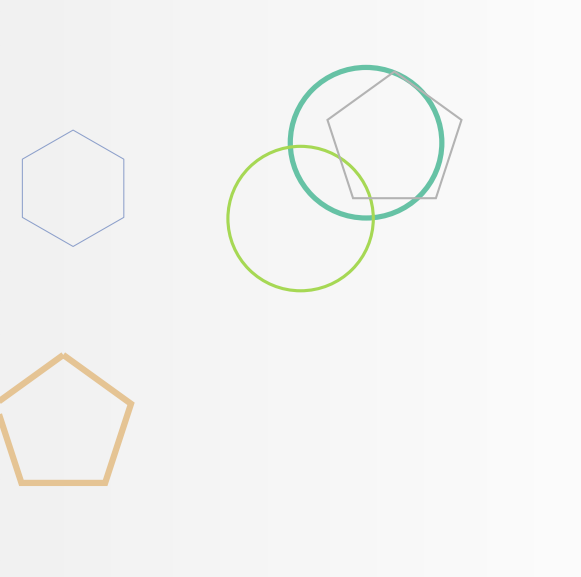[{"shape": "circle", "thickness": 2.5, "radius": 0.65, "center": [0.63, 0.752]}, {"shape": "hexagon", "thickness": 0.5, "radius": 0.5, "center": [0.126, 0.673]}, {"shape": "circle", "thickness": 1.5, "radius": 0.63, "center": [0.517, 0.621]}, {"shape": "pentagon", "thickness": 3, "radius": 0.61, "center": [0.109, 0.262]}, {"shape": "pentagon", "thickness": 1, "radius": 0.61, "center": [0.679, 0.754]}]